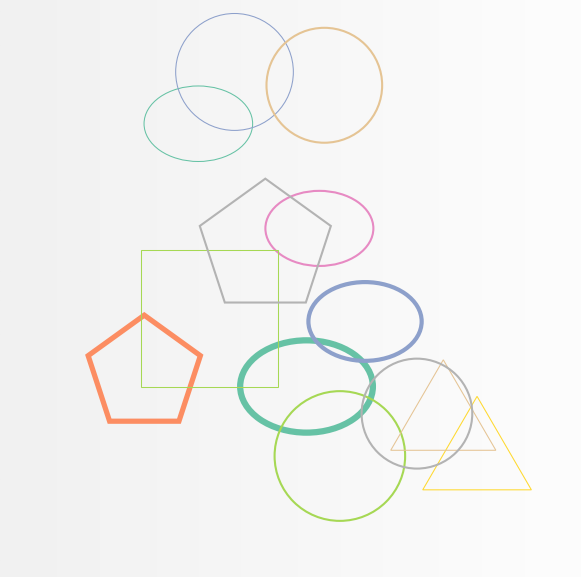[{"shape": "oval", "thickness": 3, "radius": 0.57, "center": [0.527, 0.33]}, {"shape": "oval", "thickness": 0.5, "radius": 0.47, "center": [0.341, 0.785]}, {"shape": "pentagon", "thickness": 2.5, "radius": 0.51, "center": [0.248, 0.352]}, {"shape": "circle", "thickness": 0.5, "radius": 0.51, "center": [0.403, 0.875]}, {"shape": "oval", "thickness": 2, "radius": 0.49, "center": [0.628, 0.442]}, {"shape": "oval", "thickness": 1, "radius": 0.46, "center": [0.549, 0.604]}, {"shape": "square", "thickness": 0.5, "radius": 0.59, "center": [0.36, 0.448]}, {"shape": "circle", "thickness": 1, "radius": 0.56, "center": [0.585, 0.21]}, {"shape": "triangle", "thickness": 0.5, "radius": 0.54, "center": [0.821, 0.205]}, {"shape": "triangle", "thickness": 0.5, "radius": 0.52, "center": [0.763, 0.272]}, {"shape": "circle", "thickness": 1, "radius": 0.5, "center": [0.558, 0.851]}, {"shape": "pentagon", "thickness": 1, "radius": 0.59, "center": [0.456, 0.571]}, {"shape": "circle", "thickness": 1, "radius": 0.48, "center": [0.717, 0.283]}]